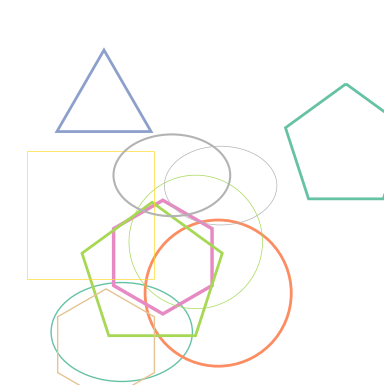[{"shape": "pentagon", "thickness": 2, "radius": 0.83, "center": [0.899, 0.617]}, {"shape": "oval", "thickness": 1, "radius": 0.92, "center": [0.316, 0.138]}, {"shape": "circle", "thickness": 2, "radius": 0.95, "center": [0.567, 0.239]}, {"shape": "triangle", "thickness": 2, "radius": 0.71, "center": [0.27, 0.729]}, {"shape": "hexagon", "thickness": 2.5, "radius": 0.74, "center": [0.423, 0.332]}, {"shape": "circle", "thickness": 0.5, "radius": 0.87, "center": [0.508, 0.372]}, {"shape": "pentagon", "thickness": 2, "radius": 0.96, "center": [0.395, 0.283]}, {"shape": "square", "thickness": 0.5, "radius": 0.83, "center": [0.234, 0.442]}, {"shape": "hexagon", "thickness": 1, "radius": 0.73, "center": [0.275, 0.105]}, {"shape": "oval", "thickness": 1.5, "radius": 0.76, "center": [0.446, 0.545]}, {"shape": "oval", "thickness": 0.5, "radius": 0.73, "center": [0.573, 0.518]}]